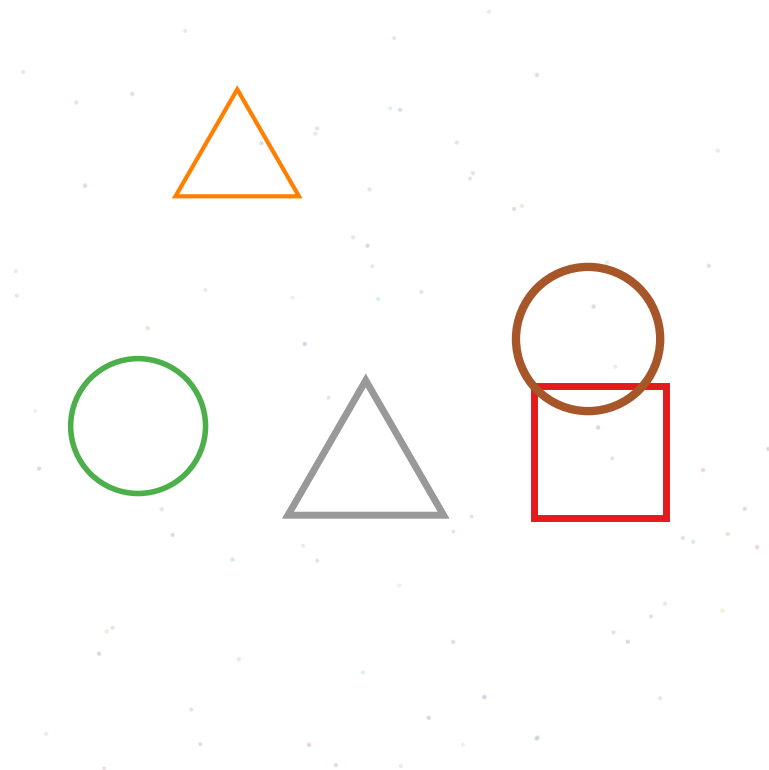[{"shape": "square", "thickness": 2.5, "radius": 0.43, "center": [0.779, 0.413]}, {"shape": "circle", "thickness": 2, "radius": 0.44, "center": [0.179, 0.447]}, {"shape": "triangle", "thickness": 1.5, "radius": 0.46, "center": [0.308, 0.791]}, {"shape": "circle", "thickness": 3, "radius": 0.47, "center": [0.764, 0.56]}, {"shape": "triangle", "thickness": 2.5, "radius": 0.58, "center": [0.475, 0.389]}]